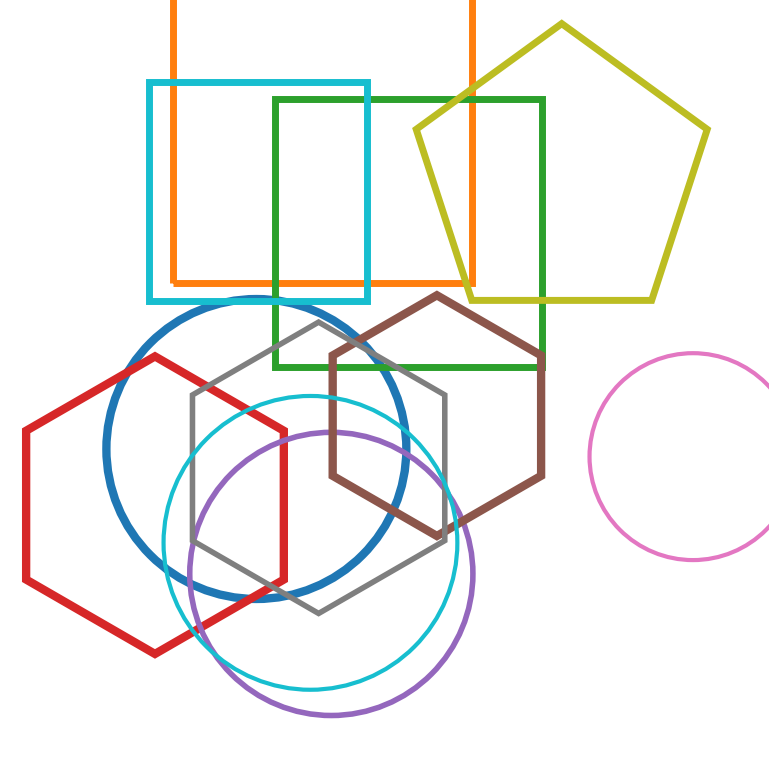[{"shape": "circle", "thickness": 3, "radius": 0.97, "center": [0.333, 0.417]}, {"shape": "square", "thickness": 2.5, "radius": 0.97, "center": [0.419, 0.827]}, {"shape": "square", "thickness": 2.5, "radius": 0.87, "center": [0.53, 0.697]}, {"shape": "hexagon", "thickness": 3, "radius": 0.97, "center": [0.201, 0.344]}, {"shape": "circle", "thickness": 2, "radius": 0.92, "center": [0.43, 0.255]}, {"shape": "hexagon", "thickness": 3, "radius": 0.78, "center": [0.567, 0.46]}, {"shape": "circle", "thickness": 1.5, "radius": 0.67, "center": [0.9, 0.407]}, {"shape": "hexagon", "thickness": 2, "radius": 0.95, "center": [0.414, 0.392]}, {"shape": "pentagon", "thickness": 2.5, "radius": 0.99, "center": [0.73, 0.771]}, {"shape": "circle", "thickness": 1.5, "radius": 0.95, "center": [0.403, 0.295]}, {"shape": "square", "thickness": 2.5, "radius": 0.71, "center": [0.335, 0.751]}]